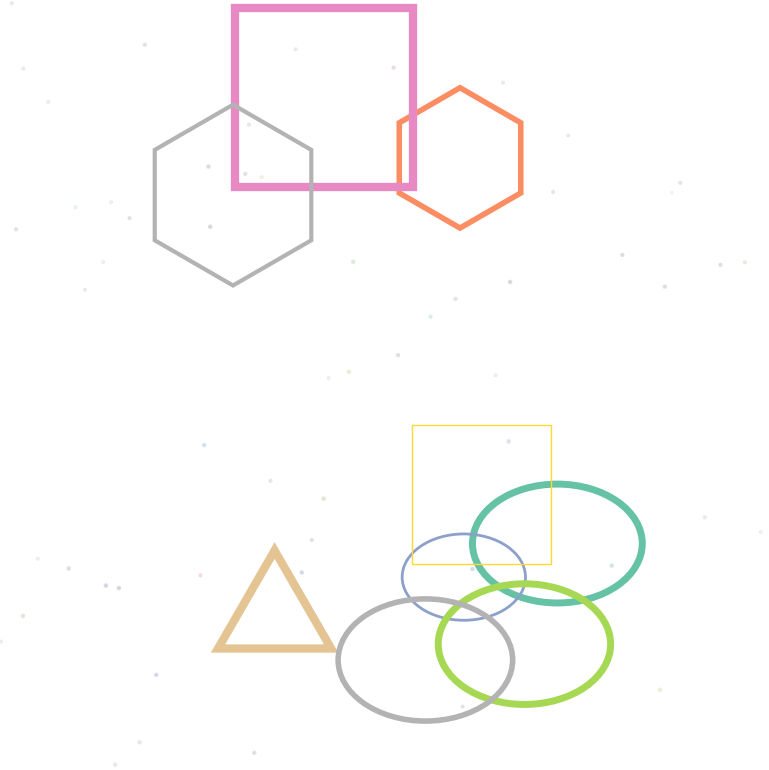[{"shape": "oval", "thickness": 2.5, "radius": 0.55, "center": [0.724, 0.294]}, {"shape": "hexagon", "thickness": 2, "radius": 0.46, "center": [0.597, 0.795]}, {"shape": "oval", "thickness": 1, "radius": 0.4, "center": [0.602, 0.251]}, {"shape": "square", "thickness": 3, "radius": 0.58, "center": [0.421, 0.874]}, {"shape": "oval", "thickness": 2.5, "radius": 0.56, "center": [0.681, 0.163]}, {"shape": "square", "thickness": 0.5, "radius": 0.45, "center": [0.625, 0.358]}, {"shape": "triangle", "thickness": 3, "radius": 0.42, "center": [0.357, 0.2]}, {"shape": "oval", "thickness": 2, "radius": 0.57, "center": [0.552, 0.143]}, {"shape": "hexagon", "thickness": 1.5, "radius": 0.59, "center": [0.303, 0.747]}]